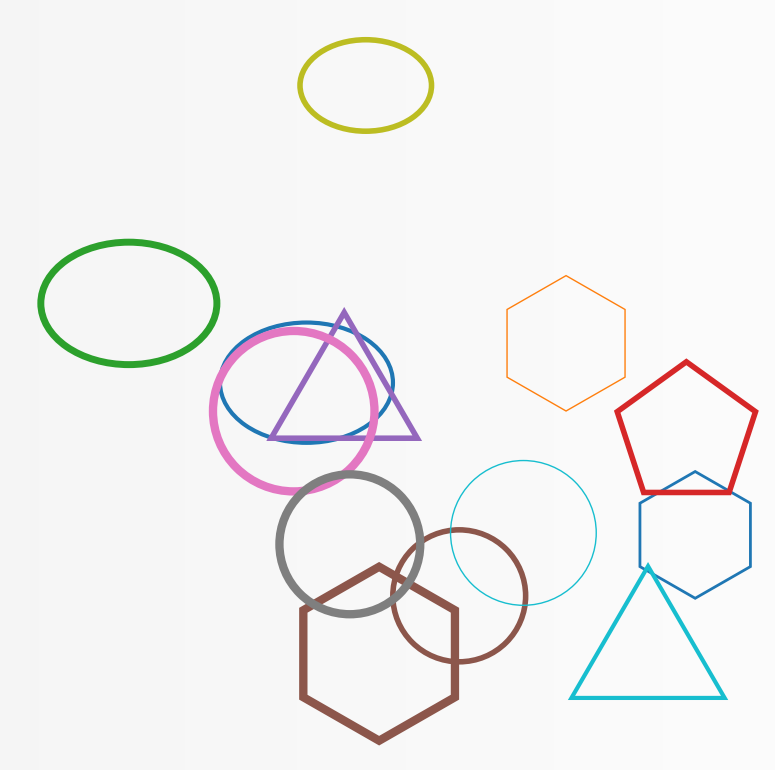[{"shape": "oval", "thickness": 1.5, "radius": 0.56, "center": [0.395, 0.503]}, {"shape": "hexagon", "thickness": 1, "radius": 0.41, "center": [0.897, 0.305]}, {"shape": "hexagon", "thickness": 0.5, "radius": 0.44, "center": [0.73, 0.554]}, {"shape": "oval", "thickness": 2.5, "radius": 0.57, "center": [0.166, 0.606]}, {"shape": "pentagon", "thickness": 2, "radius": 0.47, "center": [0.886, 0.436]}, {"shape": "triangle", "thickness": 2, "radius": 0.54, "center": [0.444, 0.485]}, {"shape": "hexagon", "thickness": 3, "radius": 0.56, "center": [0.489, 0.151]}, {"shape": "circle", "thickness": 2, "radius": 0.43, "center": [0.593, 0.226]}, {"shape": "circle", "thickness": 3, "radius": 0.52, "center": [0.379, 0.466]}, {"shape": "circle", "thickness": 3, "radius": 0.45, "center": [0.451, 0.293]}, {"shape": "oval", "thickness": 2, "radius": 0.42, "center": [0.472, 0.889]}, {"shape": "circle", "thickness": 0.5, "radius": 0.47, "center": [0.675, 0.308]}, {"shape": "triangle", "thickness": 1.5, "radius": 0.57, "center": [0.836, 0.151]}]